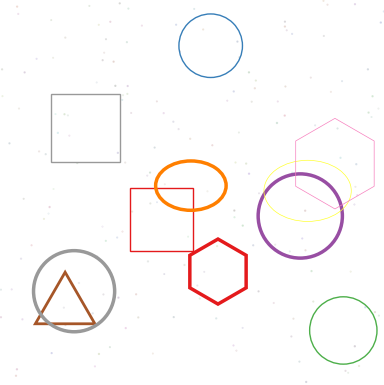[{"shape": "hexagon", "thickness": 2.5, "radius": 0.42, "center": [0.566, 0.295]}, {"shape": "square", "thickness": 1, "radius": 0.41, "center": [0.419, 0.43]}, {"shape": "circle", "thickness": 1, "radius": 0.41, "center": [0.547, 0.881]}, {"shape": "circle", "thickness": 1, "radius": 0.44, "center": [0.892, 0.142]}, {"shape": "circle", "thickness": 2.5, "radius": 0.55, "center": [0.78, 0.439]}, {"shape": "oval", "thickness": 2.5, "radius": 0.46, "center": [0.496, 0.518]}, {"shape": "oval", "thickness": 0.5, "radius": 0.57, "center": [0.799, 0.504]}, {"shape": "triangle", "thickness": 2, "radius": 0.45, "center": [0.169, 0.204]}, {"shape": "hexagon", "thickness": 0.5, "radius": 0.59, "center": [0.87, 0.575]}, {"shape": "square", "thickness": 1, "radius": 0.44, "center": [0.222, 0.668]}, {"shape": "circle", "thickness": 2.5, "radius": 0.53, "center": [0.192, 0.244]}]